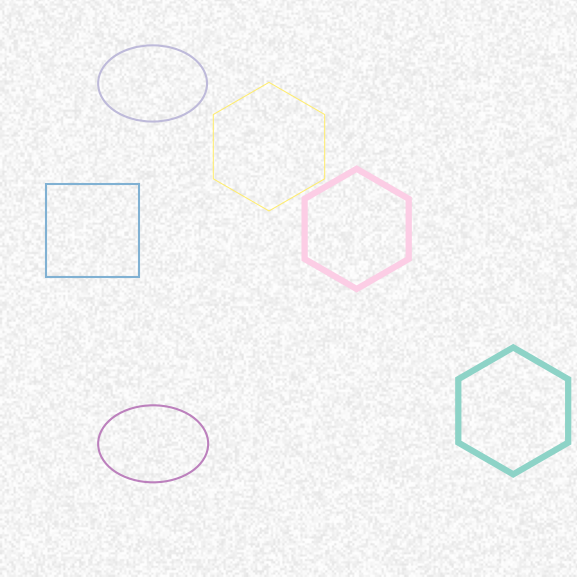[{"shape": "hexagon", "thickness": 3, "radius": 0.55, "center": [0.889, 0.288]}, {"shape": "oval", "thickness": 1, "radius": 0.47, "center": [0.264, 0.855]}, {"shape": "square", "thickness": 1, "radius": 0.4, "center": [0.161, 0.6]}, {"shape": "hexagon", "thickness": 3, "radius": 0.52, "center": [0.618, 0.603]}, {"shape": "oval", "thickness": 1, "radius": 0.48, "center": [0.265, 0.231]}, {"shape": "hexagon", "thickness": 0.5, "radius": 0.56, "center": [0.466, 0.745]}]